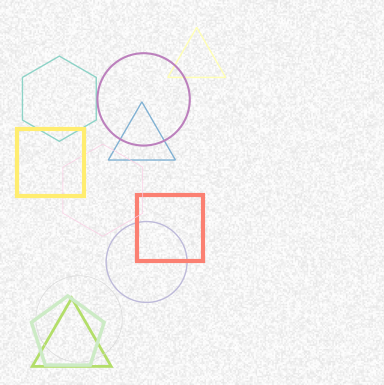[{"shape": "hexagon", "thickness": 1, "radius": 0.55, "center": [0.154, 0.744]}, {"shape": "triangle", "thickness": 1, "radius": 0.43, "center": [0.511, 0.842]}, {"shape": "circle", "thickness": 1, "radius": 0.53, "center": [0.381, 0.32]}, {"shape": "square", "thickness": 3, "radius": 0.43, "center": [0.443, 0.408]}, {"shape": "triangle", "thickness": 1, "radius": 0.5, "center": [0.368, 0.635]}, {"shape": "triangle", "thickness": 2, "radius": 0.59, "center": [0.186, 0.107]}, {"shape": "hexagon", "thickness": 0.5, "radius": 0.6, "center": [0.267, 0.506]}, {"shape": "circle", "thickness": 0.5, "radius": 0.56, "center": [0.205, 0.172]}, {"shape": "circle", "thickness": 1.5, "radius": 0.6, "center": [0.373, 0.742]}, {"shape": "pentagon", "thickness": 2.5, "radius": 0.5, "center": [0.176, 0.132]}, {"shape": "square", "thickness": 3, "radius": 0.44, "center": [0.132, 0.578]}]